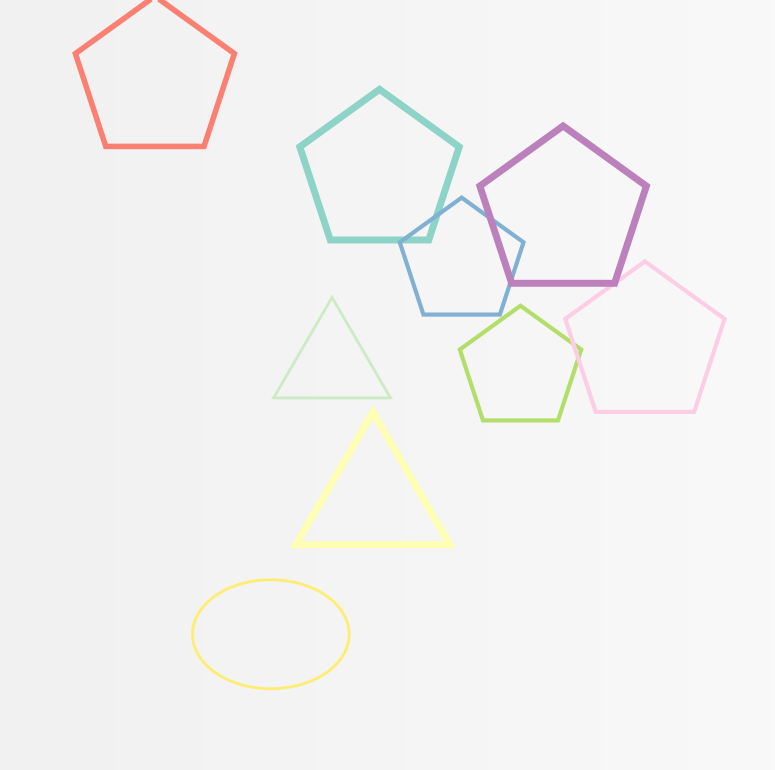[{"shape": "pentagon", "thickness": 2.5, "radius": 0.54, "center": [0.49, 0.776]}, {"shape": "triangle", "thickness": 2.5, "radius": 0.57, "center": [0.481, 0.35]}, {"shape": "pentagon", "thickness": 2, "radius": 0.54, "center": [0.2, 0.897]}, {"shape": "pentagon", "thickness": 1.5, "radius": 0.42, "center": [0.596, 0.659]}, {"shape": "pentagon", "thickness": 1.5, "radius": 0.41, "center": [0.672, 0.521]}, {"shape": "pentagon", "thickness": 1.5, "radius": 0.54, "center": [0.832, 0.552]}, {"shape": "pentagon", "thickness": 2.5, "radius": 0.56, "center": [0.727, 0.723]}, {"shape": "triangle", "thickness": 1, "radius": 0.44, "center": [0.428, 0.527]}, {"shape": "oval", "thickness": 1, "radius": 0.51, "center": [0.349, 0.176]}]